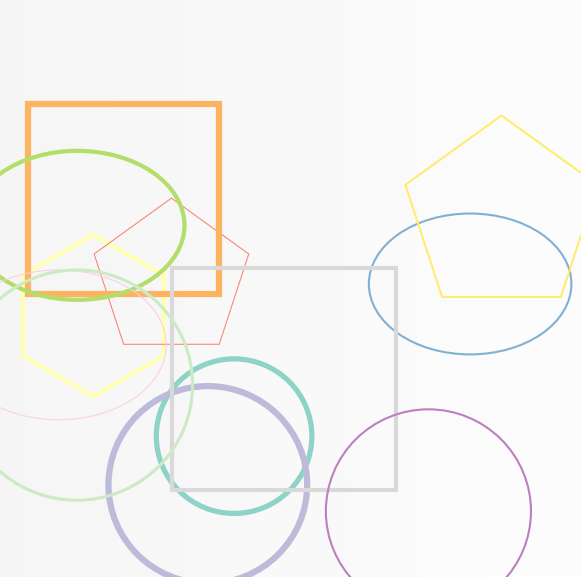[{"shape": "circle", "thickness": 2.5, "radius": 0.67, "center": [0.403, 0.244]}, {"shape": "hexagon", "thickness": 2, "radius": 0.7, "center": [0.16, 0.453]}, {"shape": "circle", "thickness": 3, "radius": 0.85, "center": [0.358, 0.16]}, {"shape": "pentagon", "thickness": 0.5, "radius": 0.7, "center": [0.295, 0.516]}, {"shape": "oval", "thickness": 1, "radius": 0.87, "center": [0.809, 0.507]}, {"shape": "square", "thickness": 3, "radius": 0.82, "center": [0.213, 0.655]}, {"shape": "oval", "thickness": 2, "radius": 0.92, "center": [0.133, 0.609]}, {"shape": "oval", "thickness": 0.5, "radius": 0.93, "center": [0.101, 0.402]}, {"shape": "square", "thickness": 2, "radius": 0.96, "center": [0.489, 0.343]}, {"shape": "circle", "thickness": 1, "radius": 0.88, "center": [0.737, 0.114]}, {"shape": "circle", "thickness": 1.5, "radius": 1.0, "center": [0.132, 0.332]}, {"shape": "pentagon", "thickness": 1, "radius": 0.87, "center": [0.863, 0.625]}]